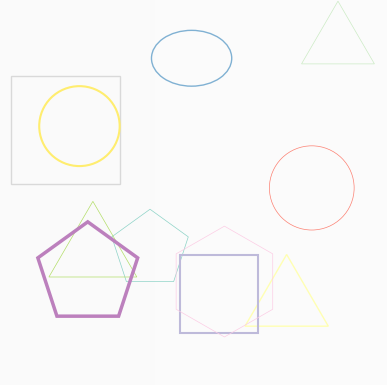[{"shape": "pentagon", "thickness": 0.5, "radius": 0.52, "center": [0.387, 0.353]}, {"shape": "triangle", "thickness": 1, "radius": 0.62, "center": [0.74, 0.215]}, {"shape": "square", "thickness": 1.5, "radius": 0.51, "center": [0.565, 0.237]}, {"shape": "circle", "thickness": 0.5, "radius": 0.55, "center": [0.805, 0.512]}, {"shape": "oval", "thickness": 1, "radius": 0.52, "center": [0.494, 0.849]}, {"shape": "triangle", "thickness": 0.5, "radius": 0.65, "center": [0.24, 0.346]}, {"shape": "hexagon", "thickness": 0.5, "radius": 0.72, "center": [0.579, 0.269]}, {"shape": "square", "thickness": 1, "radius": 0.7, "center": [0.169, 0.662]}, {"shape": "pentagon", "thickness": 2.5, "radius": 0.68, "center": [0.226, 0.288]}, {"shape": "triangle", "thickness": 0.5, "radius": 0.54, "center": [0.872, 0.888]}, {"shape": "circle", "thickness": 1.5, "radius": 0.52, "center": [0.205, 0.672]}]